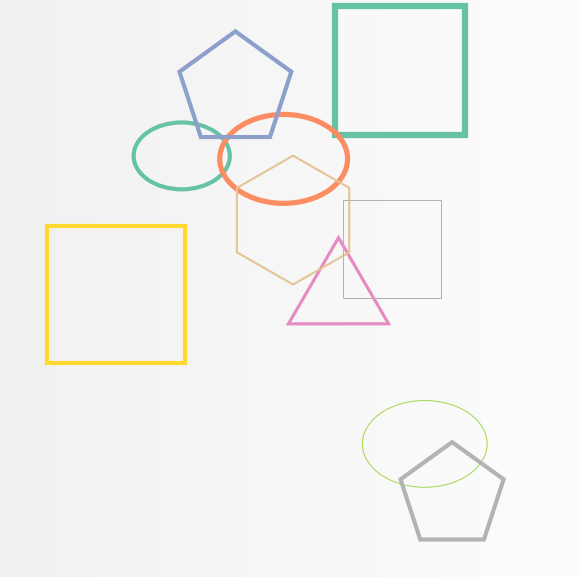[{"shape": "oval", "thickness": 2, "radius": 0.41, "center": [0.313, 0.729]}, {"shape": "square", "thickness": 3, "radius": 0.56, "center": [0.688, 0.877]}, {"shape": "oval", "thickness": 2.5, "radius": 0.55, "center": [0.488, 0.724]}, {"shape": "pentagon", "thickness": 2, "radius": 0.51, "center": [0.405, 0.844]}, {"shape": "triangle", "thickness": 1.5, "radius": 0.5, "center": [0.582, 0.488]}, {"shape": "oval", "thickness": 0.5, "radius": 0.54, "center": [0.731, 0.231]}, {"shape": "square", "thickness": 2, "radius": 0.59, "center": [0.2, 0.489]}, {"shape": "hexagon", "thickness": 1, "radius": 0.56, "center": [0.504, 0.618]}, {"shape": "square", "thickness": 0.5, "radius": 0.42, "center": [0.675, 0.568]}, {"shape": "pentagon", "thickness": 2, "radius": 0.47, "center": [0.778, 0.14]}]